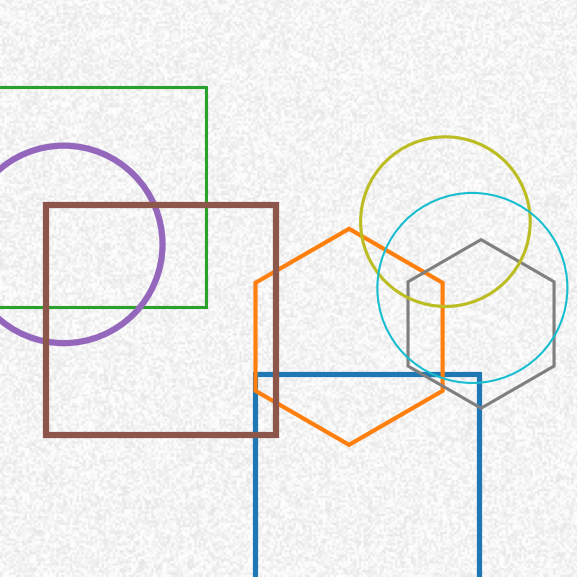[{"shape": "square", "thickness": 2.5, "radius": 0.97, "center": [0.635, 0.158]}, {"shape": "hexagon", "thickness": 2, "radius": 0.94, "center": [0.604, 0.416]}, {"shape": "square", "thickness": 1.5, "radius": 0.95, "center": [0.165, 0.658]}, {"shape": "circle", "thickness": 3, "radius": 0.86, "center": [0.11, 0.576]}, {"shape": "square", "thickness": 3, "radius": 1.0, "center": [0.28, 0.446]}, {"shape": "hexagon", "thickness": 1.5, "radius": 0.73, "center": [0.833, 0.438]}, {"shape": "circle", "thickness": 1.5, "radius": 0.73, "center": [0.771, 0.615]}, {"shape": "circle", "thickness": 1, "radius": 0.82, "center": [0.818, 0.501]}]